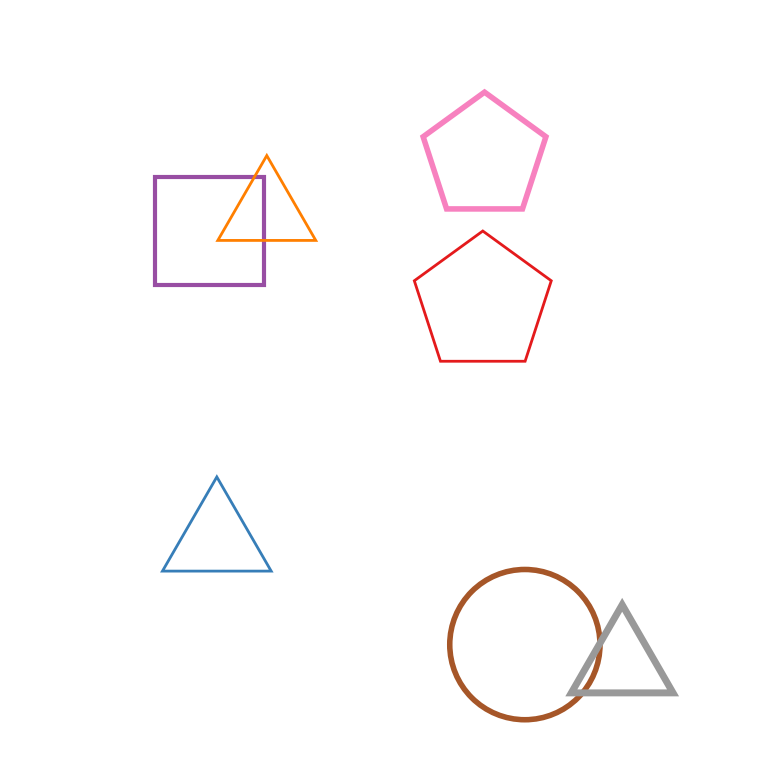[{"shape": "pentagon", "thickness": 1, "radius": 0.47, "center": [0.627, 0.606]}, {"shape": "triangle", "thickness": 1, "radius": 0.41, "center": [0.282, 0.299]}, {"shape": "square", "thickness": 1.5, "radius": 0.35, "center": [0.272, 0.7]}, {"shape": "triangle", "thickness": 1, "radius": 0.37, "center": [0.346, 0.724]}, {"shape": "circle", "thickness": 2, "radius": 0.49, "center": [0.682, 0.163]}, {"shape": "pentagon", "thickness": 2, "radius": 0.42, "center": [0.629, 0.796]}, {"shape": "triangle", "thickness": 2.5, "radius": 0.38, "center": [0.808, 0.138]}]